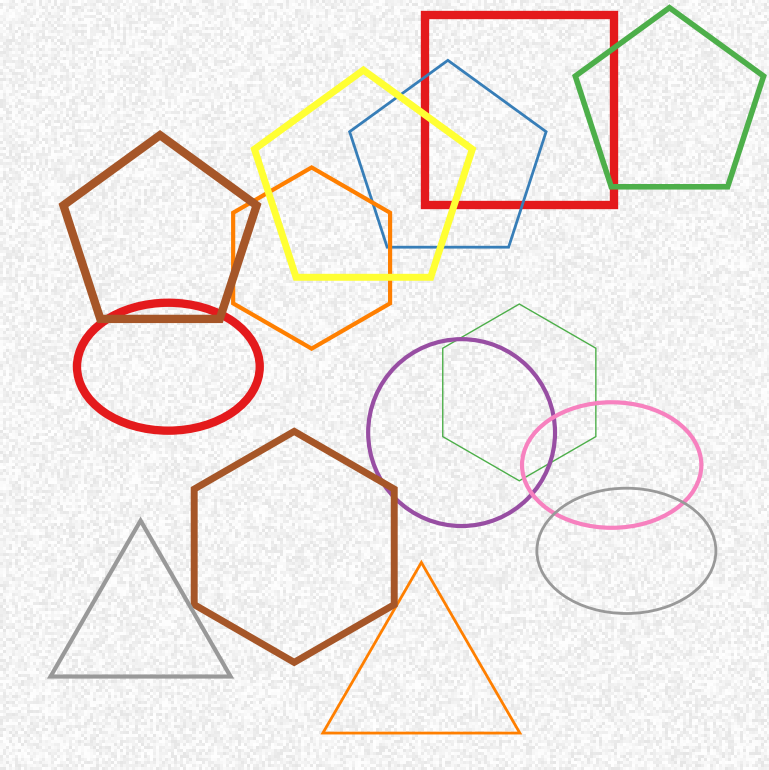[{"shape": "oval", "thickness": 3, "radius": 0.59, "center": [0.219, 0.524]}, {"shape": "square", "thickness": 3, "radius": 0.61, "center": [0.674, 0.857]}, {"shape": "pentagon", "thickness": 1, "radius": 0.67, "center": [0.582, 0.787]}, {"shape": "pentagon", "thickness": 2, "radius": 0.64, "center": [0.869, 0.861]}, {"shape": "hexagon", "thickness": 0.5, "radius": 0.57, "center": [0.674, 0.49]}, {"shape": "circle", "thickness": 1.5, "radius": 0.61, "center": [0.599, 0.438]}, {"shape": "hexagon", "thickness": 1.5, "radius": 0.59, "center": [0.405, 0.665]}, {"shape": "triangle", "thickness": 1, "radius": 0.74, "center": [0.547, 0.122]}, {"shape": "pentagon", "thickness": 2.5, "radius": 0.74, "center": [0.472, 0.76]}, {"shape": "pentagon", "thickness": 3, "radius": 0.66, "center": [0.208, 0.693]}, {"shape": "hexagon", "thickness": 2.5, "radius": 0.75, "center": [0.382, 0.29]}, {"shape": "oval", "thickness": 1.5, "radius": 0.58, "center": [0.794, 0.396]}, {"shape": "oval", "thickness": 1, "radius": 0.58, "center": [0.813, 0.285]}, {"shape": "triangle", "thickness": 1.5, "radius": 0.67, "center": [0.183, 0.189]}]